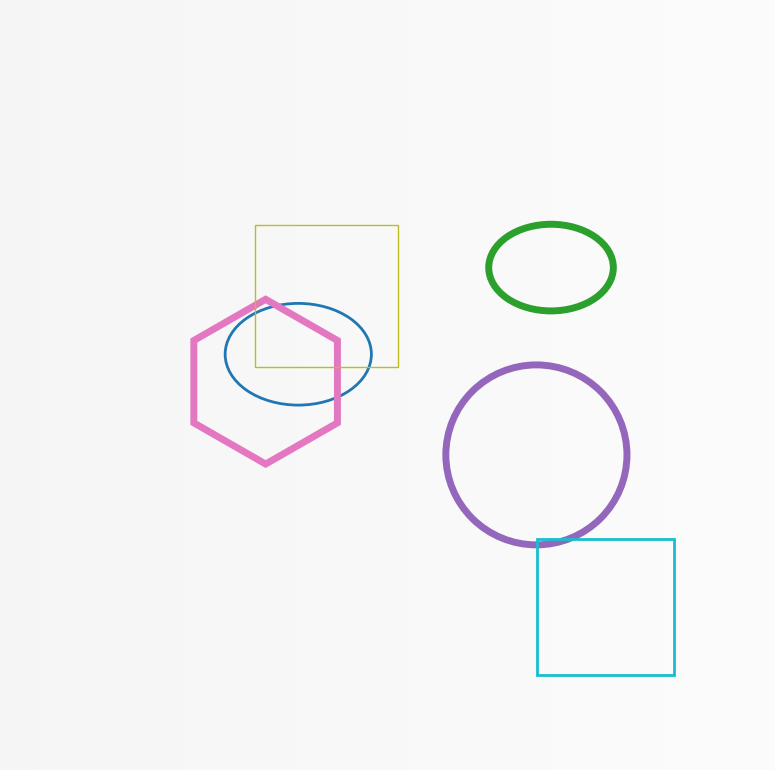[{"shape": "oval", "thickness": 1, "radius": 0.47, "center": [0.385, 0.54]}, {"shape": "oval", "thickness": 2.5, "radius": 0.4, "center": [0.711, 0.652]}, {"shape": "circle", "thickness": 2.5, "radius": 0.58, "center": [0.692, 0.409]}, {"shape": "hexagon", "thickness": 2.5, "radius": 0.53, "center": [0.343, 0.504]}, {"shape": "square", "thickness": 0.5, "radius": 0.46, "center": [0.421, 0.615]}, {"shape": "square", "thickness": 1, "radius": 0.44, "center": [0.781, 0.211]}]